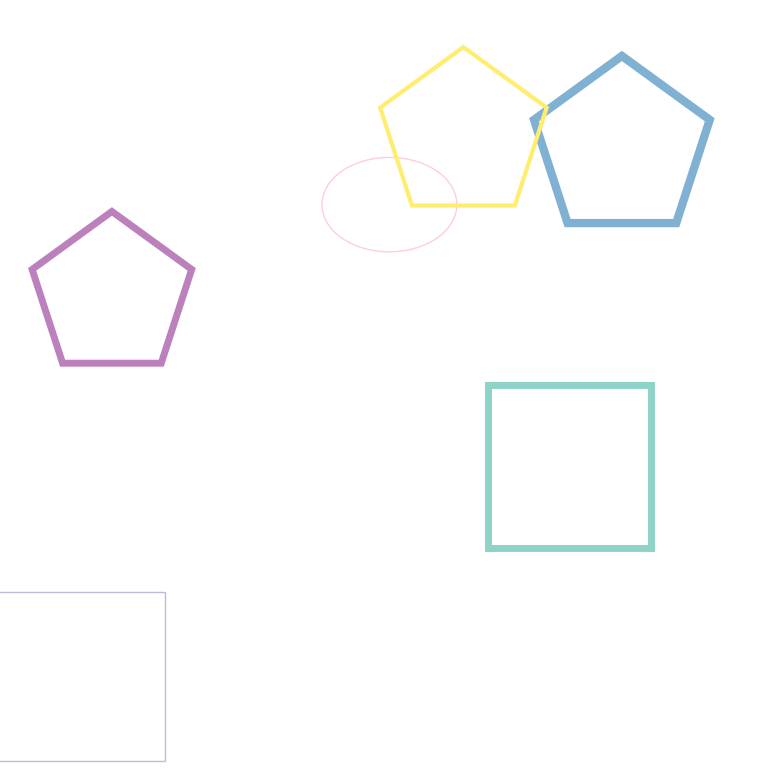[{"shape": "square", "thickness": 2.5, "radius": 0.53, "center": [0.74, 0.394]}, {"shape": "square", "thickness": 0.5, "radius": 0.55, "center": [0.105, 0.122]}, {"shape": "pentagon", "thickness": 3, "radius": 0.6, "center": [0.808, 0.807]}, {"shape": "oval", "thickness": 0.5, "radius": 0.44, "center": [0.506, 0.734]}, {"shape": "pentagon", "thickness": 2.5, "radius": 0.54, "center": [0.145, 0.616]}, {"shape": "pentagon", "thickness": 1.5, "radius": 0.57, "center": [0.602, 0.825]}]